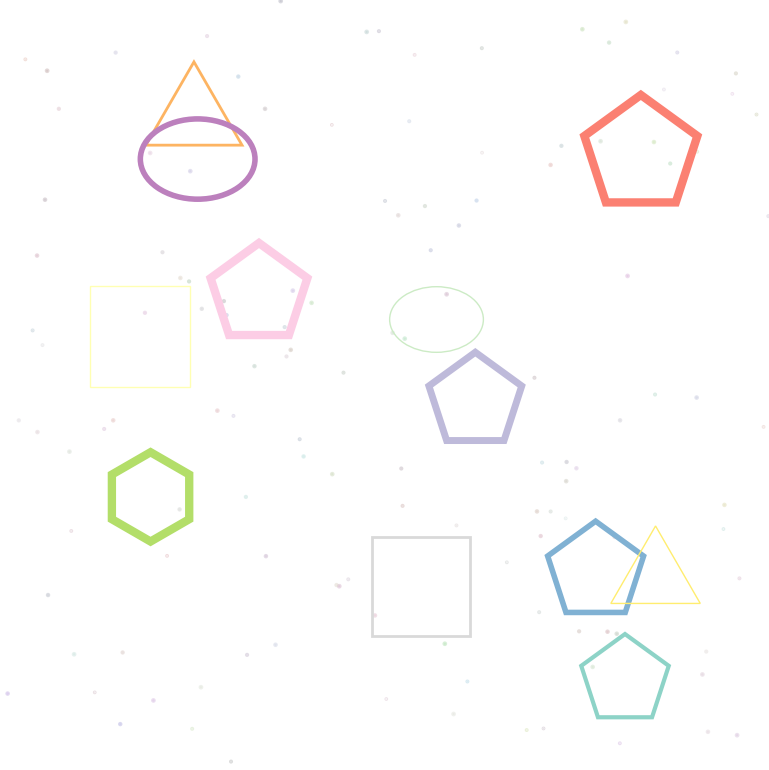[{"shape": "pentagon", "thickness": 1.5, "radius": 0.3, "center": [0.812, 0.117]}, {"shape": "square", "thickness": 0.5, "radius": 0.33, "center": [0.182, 0.563]}, {"shape": "pentagon", "thickness": 2.5, "radius": 0.32, "center": [0.617, 0.479]}, {"shape": "pentagon", "thickness": 3, "radius": 0.39, "center": [0.832, 0.8]}, {"shape": "pentagon", "thickness": 2, "radius": 0.33, "center": [0.774, 0.258]}, {"shape": "triangle", "thickness": 1, "radius": 0.36, "center": [0.252, 0.848]}, {"shape": "hexagon", "thickness": 3, "radius": 0.29, "center": [0.196, 0.355]}, {"shape": "pentagon", "thickness": 3, "radius": 0.33, "center": [0.336, 0.618]}, {"shape": "square", "thickness": 1, "radius": 0.32, "center": [0.547, 0.238]}, {"shape": "oval", "thickness": 2, "radius": 0.37, "center": [0.257, 0.793]}, {"shape": "oval", "thickness": 0.5, "radius": 0.3, "center": [0.567, 0.585]}, {"shape": "triangle", "thickness": 0.5, "radius": 0.34, "center": [0.851, 0.25]}]